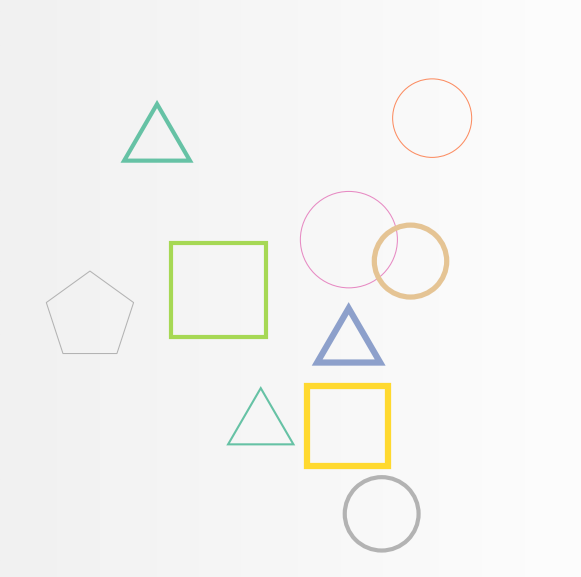[{"shape": "triangle", "thickness": 1, "radius": 0.32, "center": [0.449, 0.262]}, {"shape": "triangle", "thickness": 2, "radius": 0.33, "center": [0.27, 0.754]}, {"shape": "circle", "thickness": 0.5, "radius": 0.34, "center": [0.743, 0.795]}, {"shape": "triangle", "thickness": 3, "radius": 0.31, "center": [0.6, 0.403]}, {"shape": "circle", "thickness": 0.5, "radius": 0.42, "center": [0.6, 0.584]}, {"shape": "square", "thickness": 2, "radius": 0.41, "center": [0.376, 0.497]}, {"shape": "square", "thickness": 3, "radius": 0.35, "center": [0.598, 0.262]}, {"shape": "circle", "thickness": 2.5, "radius": 0.31, "center": [0.706, 0.547]}, {"shape": "circle", "thickness": 2, "radius": 0.32, "center": [0.657, 0.109]}, {"shape": "pentagon", "thickness": 0.5, "radius": 0.39, "center": [0.155, 0.451]}]